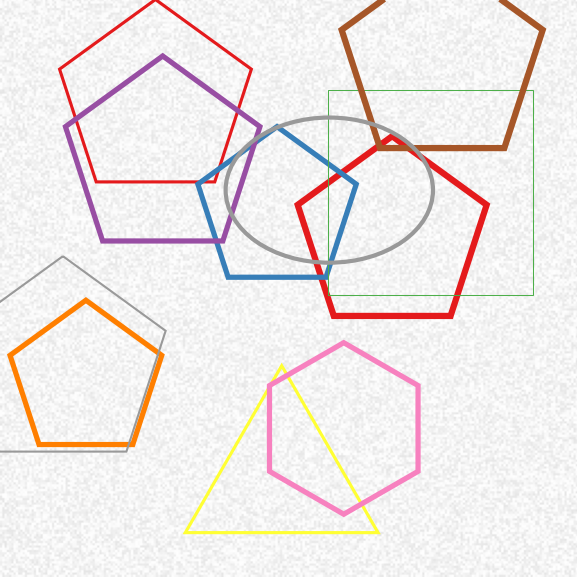[{"shape": "pentagon", "thickness": 1.5, "radius": 0.87, "center": [0.269, 0.825]}, {"shape": "pentagon", "thickness": 3, "radius": 0.86, "center": [0.679, 0.591]}, {"shape": "pentagon", "thickness": 2.5, "radius": 0.72, "center": [0.48, 0.636]}, {"shape": "square", "thickness": 0.5, "radius": 0.89, "center": [0.746, 0.666]}, {"shape": "pentagon", "thickness": 2.5, "radius": 0.89, "center": [0.282, 0.725]}, {"shape": "pentagon", "thickness": 2.5, "radius": 0.69, "center": [0.149, 0.341]}, {"shape": "triangle", "thickness": 1.5, "radius": 0.96, "center": [0.488, 0.173]}, {"shape": "pentagon", "thickness": 3, "radius": 0.92, "center": [0.766, 0.891]}, {"shape": "hexagon", "thickness": 2.5, "radius": 0.74, "center": [0.595, 0.257]}, {"shape": "pentagon", "thickness": 1, "radius": 0.94, "center": [0.109, 0.368]}, {"shape": "oval", "thickness": 2, "radius": 0.9, "center": [0.57, 0.67]}]